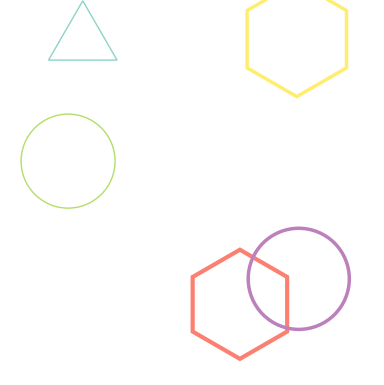[{"shape": "triangle", "thickness": 1, "radius": 0.51, "center": [0.215, 0.895]}, {"shape": "hexagon", "thickness": 3, "radius": 0.71, "center": [0.623, 0.21]}, {"shape": "circle", "thickness": 1, "radius": 0.61, "center": [0.177, 0.581]}, {"shape": "circle", "thickness": 2.5, "radius": 0.66, "center": [0.776, 0.276]}, {"shape": "hexagon", "thickness": 2.5, "radius": 0.75, "center": [0.771, 0.898]}]